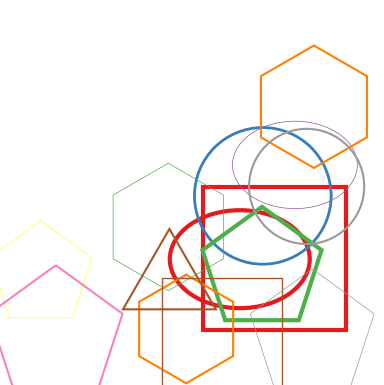[{"shape": "oval", "thickness": 3, "radius": 0.91, "center": [0.623, 0.327]}, {"shape": "square", "thickness": 3, "radius": 0.93, "center": [0.713, 0.329]}, {"shape": "circle", "thickness": 2, "radius": 0.89, "center": [0.683, 0.491]}, {"shape": "hexagon", "thickness": 0.5, "radius": 0.83, "center": [0.437, 0.41]}, {"shape": "pentagon", "thickness": 3, "radius": 0.81, "center": [0.681, 0.3]}, {"shape": "oval", "thickness": 0.5, "radius": 0.81, "center": [0.766, 0.572]}, {"shape": "hexagon", "thickness": 1.5, "radius": 0.7, "center": [0.484, 0.146]}, {"shape": "hexagon", "thickness": 1.5, "radius": 0.79, "center": [0.815, 0.723]}, {"shape": "pentagon", "thickness": 0.5, "radius": 0.7, "center": [0.106, 0.287]}, {"shape": "square", "thickness": 1, "radius": 0.78, "center": [0.577, 0.123]}, {"shape": "triangle", "thickness": 1.5, "radius": 0.7, "center": [0.44, 0.266]}, {"shape": "pentagon", "thickness": 1.5, "radius": 0.91, "center": [0.145, 0.129]}, {"shape": "circle", "thickness": 1.5, "radius": 0.75, "center": [0.796, 0.516]}, {"shape": "pentagon", "thickness": 0.5, "radius": 0.85, "center": [0.811, 0.132]}]